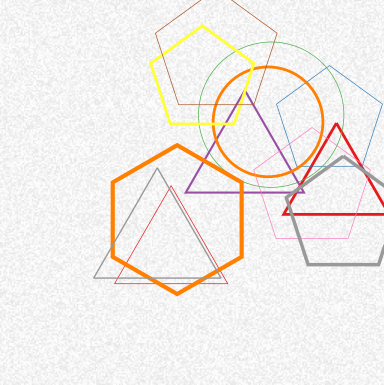[{"shape": "triangle", "thickness": 2, "radius": 0.79, "center": [0.874, 0.522]}, {"shape": "triangle", "thickness": 0.5, "radius": 0.85, "center": [0.445, 0.348]}, {"shape": "pentagon", "thickness": 0.5, "radius": 0.72, "center": [0.856, 0.685]}, {"shape": "circle", "thickness": 0.5, "radius": 0.94, "center": [0.704, 0.702]}, {"shape": "triangle", "thickness": 1.5, "radius": 0.89, "center": [0.636, 0.588]}, {"shape": "hexagon", "thickness": 3, "radius": 0.97, "center": [0.46, 0.43]}, {"shape": "circle", "thickness": 2, "radius": 0.71, "center": [0.696, 0.684]}, {"shape": "pentagon", "thickness": 2, "radius": 0.7, "center": [0.526, 0.792]}, {"shape": "pentagon", "thickness": 0.5, "radius": 0.83, "center": [0.562, 0.862]}, {"shape": "pentagon", "thickness": 0.5, "radius": 0.8, "center": [0.811, 0.509]}, {"shape": "triangle", "thickness": 1, "radius": 0.95, "center": [0.409, 0.373]}, {"shape": "pentagon", "thickness": 2.5, "radius": 0.78, "center": [0.892, 0.439]}]